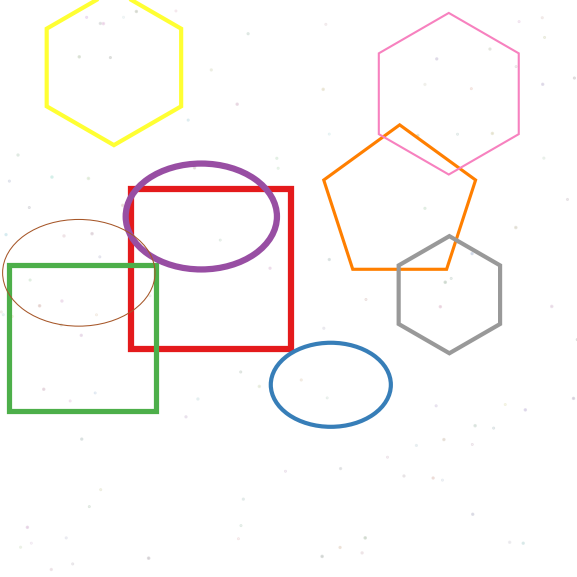[{"shape": "square", "thickness": 3, "radius": 0.69, "center": [0.366, 0.534]}, {"shape": "oval", "thickness": 2, "radius": 0.52, "center": [0.573, 0.333]}, {"shape": "square", "thickness": 2.5, "radius": 0.63, "center": [0.143, 0.414]}, {"shape": "oval", "thickness": 3, "radius": 0.65, "center": [0.349, 0.624]}, {"shape": "pentagon", "thickness": 1.5, "radius": 0.69, "center": [0.692, 0.645]}, {"shape": "hexagon", "thickness": 2, "radius": 0.67, "center": [0.197, 0.882]}, {"shape": "oval", "thickness": 0.5, "radius": 0.66, "center": [0.136, 0.527]}, {"shape": "hexagon", "thickness": 1, "radius": 0.7, "center": [0.777, 0.837]}, {"shape": "hexagon", "thickness": 2, "radius": 0.51, "center": [0.778, 0.489]}]